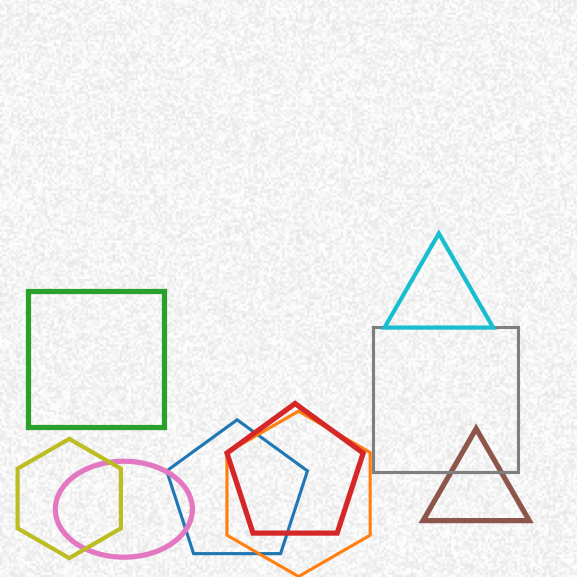[{"shape": "pentagon", "thickness": 1.5, "radius": 0.64, "center": [0.411, 0.144]}, {"shape": "hexagon", "thickness": 1.5, "radius": 0.72, "center": [0.517, 0.144]}, {"shape": "square", "thickness": 2.5, "radius": 0.59, "center": [0.166, 0.377]}, {"shape": "pentagon", "thickness": 2.5, "radius": 0.62, "center": [0.511, 0.176]}, {"shape": "triangle", "thickness": 2.5, "radius": 0.53, "center": [0.825, 0.151]}, {"shape": "oval", "thickness": 2.5, "radius": 0.59, "center": [0.214, 0.117]}, {"shape": "square", "thickness": 1.5, "radius": 0.63, "center": [0.772, 0.307]}, {"shape": "hexagon", "thickness": 2, "radius": 0.52, "center": [0.12, 0.136]}, {"shape": "triangle", "thickness": 2, "radius": 0.54, "center": [0.76, 0.486]}]